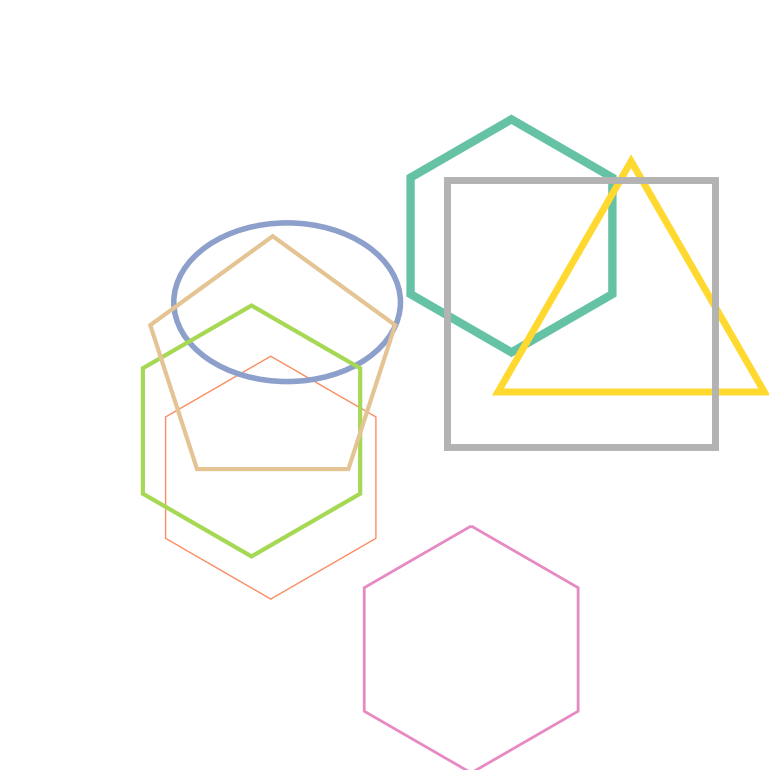[{"shape": "hexagon", "thickness": 3, "radius": 0.76, "center": [0.664, 0.694]}, {"shape": "hexagon", "thickness": 0.5, "radius": 0.79, "center": [0.352, 0.38]}, {"shape": "oval", "thickness": 2, "radius": 0.74, "center": [0.373, 0.607]}, {"shape": "hexagon", "thickness": 1, "radius": 0.8, "center": [0.612, 0.157]}, {"shape": "hexagon", "thickness": 1.5, "radius": 0.81, "center": [0.327, 0.44]}, {"shape": "triangle", "thickness": 2.5, "radius": 1.0, "center": [0.82, 0.591]}, {"shape": "pentagon", "thickness": 1.5, "radius": 0.84, "center": [0.354, 0.526]}, {"shape": "square", "thickness": 2.5, "radius": 0.87, "center": [0.754, 0.593]}]